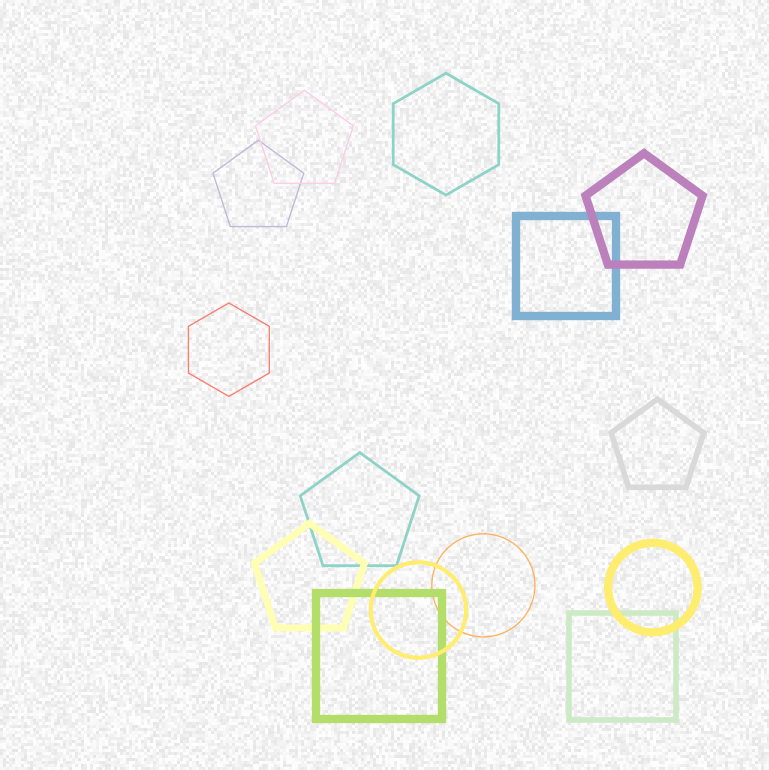[{"shape": "hexagon", "thickness": 1, "radius": 0.4, "center": [0.579, 0.826]}, {"shape": "pentagon", "thickness": 1, "radius": 0.41, "center": [0.467, 0.331]}, {"shape": "pentagon", "thickness": 2.5, "radius": 0.38, "center": [0.402, 0.245]}, {"shape": "pentagon", "thickness": 0.5, "radius": 0.31, "center": [0.336, 0.756]}, {"shape": "hexagon", "thickness": 0.5, "radius": 0.3, "center": [0.297, 0.546]}, {"shape": "square", "thickness": 3, "radius": 0.32, "center": [0.735, 0.654]}, {"shape": "circle", "thickness": 0.5, "radius": 0.33, "center": [0.628, 0.24]}, {"shape": "square", "thickness": 3, "radius": 0.41, "center": [0.492, 0.148]}, {"shape": "pentagon", "thickness": 0.5, "radius": 0.33, "center": [0.395, 0.816]}, {"shape": "pentagon", "thickness": 2, "radius": 0.32, "center": [0.854, 0.418]}, {"shape": "pentagon", "thickness": 3, "radius": 0.4, "center": [0.836, 0.721]}, {"shape": "square", "thickness": 2, "radius": 0.35, "center": [0.809, 0.135]}, {"shape": "circle", "thickness": 1.5, "radius": 0.31, "center": [0.543, 0.208]}, {"shape": "circle", "thickness": 3, "radius": 0.29, "center": [0.848, 0.237]}]